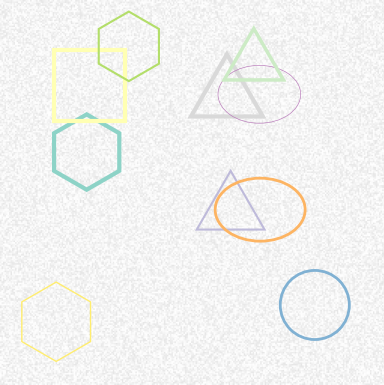[{"shape": "hexagon", "thickness": 3, "radius": 0.49, "center": [0.225, 0.605]}, {"shape": "square", "thickness": 3, "radius": 0.46, "center": [0.232, 0.778]}, {"shape": "triangle", "thickness": 1.5, "radius": 0.51, "center": [0.599, 0.455]}, {"shape": "circle", "thickness": 2, "radius": 0.45, "center": [0.818, 0.208]}, {"shape": "oval", "thickness": 2, "radius": 0.58, "center": [0.676, 0.455]}, {"shape": "hexagon", "thickness": 1.5, "radius": 0.45, "center": [0.335, 0.88]}, {"shape": "triangle", "thickness": 3, "radius": 0.54, "center": [0.589, 0.751]}, {"shape": "oval", "thickness": 0.5, "radius": 0.54, "center": [0.674, 0.755]}, {"shape": "triangle", "thickness": 2.5, "radius": 0.44, "center": [0.659, 0.837]}, {"shape": "hexagon", "thickness": 1, "radius": 0.52, "center": [0.146, 0.164]}]